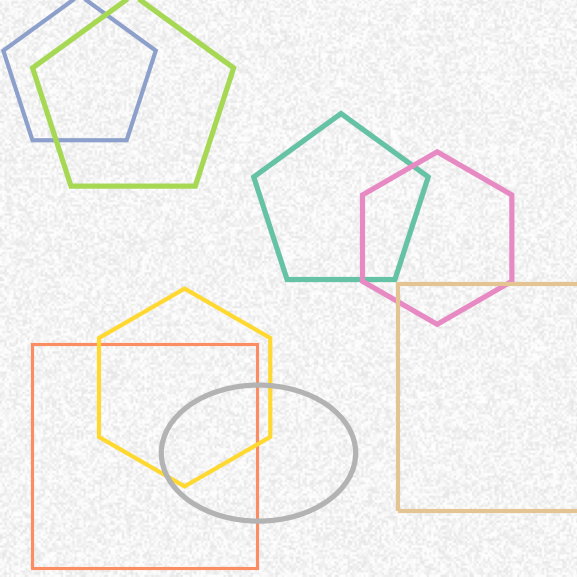[{"shape": "pentagon", "thickness": 2.5, "radius": 0.79, "center": [0.59, 0.644]}, {"shape": "square", "thickness": 1.5, "radius": 0.97, "center": [0.25, 0.209]}, {"shape": "pentagon", "thickness": 2, "radius": 0.69, "center": [0.138, 0.869]}, {"shape": "hexagon", "thickness": 2.5, "radius": 0.75, "center": [0.757, 0.587]}, {"shape": "pentagon", "thickness": 2.5, "radius": 0.92, "center": [0.231, 0.825]}, {"shape": "hexagon", "thickness": 2, "radius": 0.86, "center": [0.32, 0.328]}, {"shape": "square", "thickness": 2, "radius": 0.98, "center": [0.887, 0.311]}, {"shape": "oval", "thickness": 2.5, "radius": 0.84, "center": [0.448, 0.215]}]